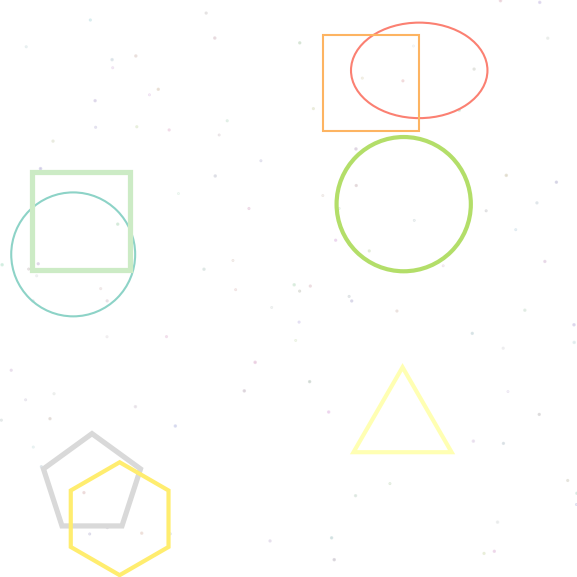[{"shape": "circle", "thickness": 1, "radius": 0.54, "center": [0.127, 0.559]}, {"shape": "triangle", "thickness": 2, "radius": 0.49, "center": [0.697, 0.265]}, {"shape": "oval", "thickness": 1, "radius": 0.59, "center": [0.726, 0.877]}, {"shape": "square", "thickness": 1, "radius": 0.41, "center": [0.642, 0.856]}, {"shape": "circle", "thickness": 2, "radius": 0.58, "center": [0.699, 0.646]}, {"shape": "pentagon", "thickness": 2.5, "radius": 0.44, "center": [0.159, 0.16]}, {"shape": "square", "thickness": 2.5, "radius": 0.42, "center": [0.14, 0.617]}, {"shape": "hexagon", "thickness": 2, "radius": 0.49, "center": [0.207, 0.101]}]